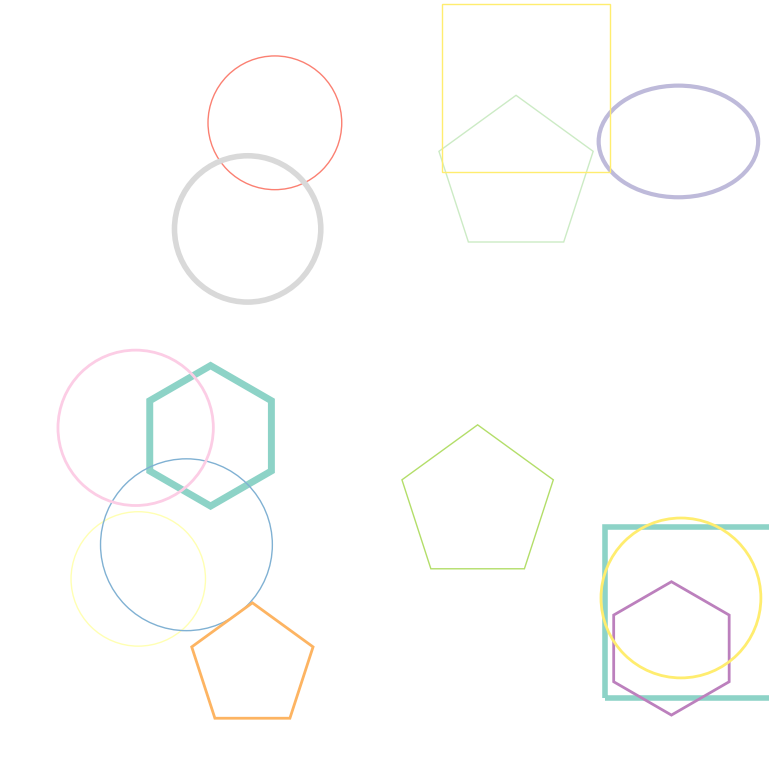[{"shape": "square", "thickness": 2, "radius": 0.56, "center": [0.897, 0.204]}, {"shape": "hexagon", "thickness": 2.5, "radius": 0.46, "center": [0.273, 0.434]}, {"shape": "circle", "thickness": 0.5, "radius": 0.44, "center": [0.18, 0.248]}, {"shape": "oval", "thickness": 1.5, "radius": 0.52, "center": [0.881, 0.816]}, {"shape": "circle", "thickness": 0.5, "radius": 0.43, "center": [0.357, 0.841]}, {"shape": "circle", "thickness": 0.5, "radius": 0.56, "center": [0.242, 0.293]}, {"shape": "pentagon", "thickness": 1, "radius": 0.41, "center": [0.328, 0.134]}, {"shape": "pentagon", "thickness": 0.5, "radius": 0.52, "center": [0.62, 0.345]}, {"shape": "circle", "thickness": 1, "radius": 0.5, "center": [0.176, 0.444]}, {"shape": "circle", "thickness": 2, "radius": 0.48, "center": [0.322, 0.703]}, {"shape": "hexagon", "thickness": 1, "radius": 0.43, "center": [0.872, 0.158]}, {"shape": "pentagon", "thickness": 0.5, "radius": 0.53, "center": [0.67, 0.771]}, {"shape": "square", "thickness": 0.5, "radius": 0.55, "center": [0.683, 0.886]}, {"shape": "circle", "thickness": 1, "radius": 0.52, "center": [0.884, 0.223]}]